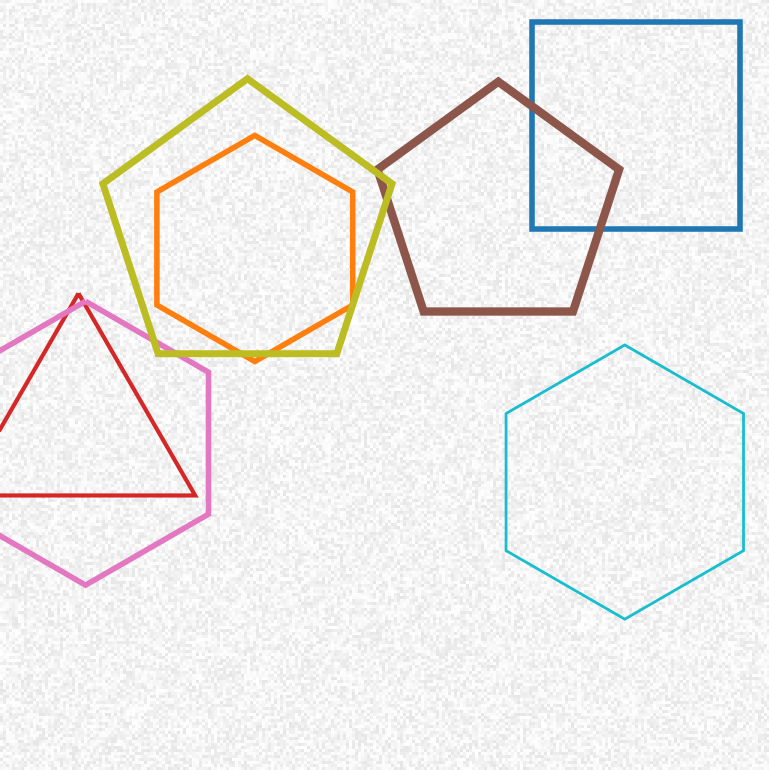[{"shape": "square", "thickness": 2, "radius": 0.67, "center": [0.826, 0.837]}, {"shape": "hexagon", "thickness": 2, "radius": 0.73, "center": [0.331, 0.677]}, {"shape": "triangle", "thickness": 1.5, "radius": 0.87, "center": [0.102, 0.444]}, {"shape": "pentagon", "thickness": 3, "radius": 0.82, "center": [0.647, 0.729]}, {"shape": "hexagon", "thickness": 2, "radius": 0.92, "center": [0.111, 0.424]}, {"shape": "pentagon", "thickness": 2.5, "radius": 0.99, "center": [0.321, 0.7]}, {"shape": "hexagon", "thickness": 1, "radius": 0.89, "center": [0.811, 0.374]}]